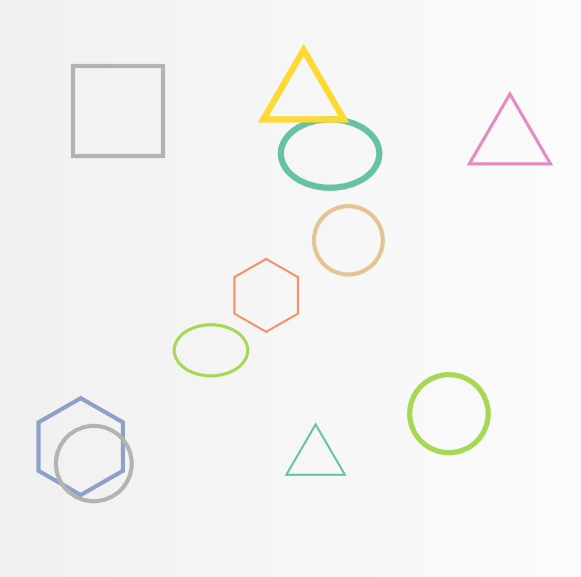[{"shape": "triangle", "thickness": 1, "radius": 0.29, "center": [0.543, 0.206]}, {"shape": "oval", "thickness": 3, "radius": 0.42, "center": [0.568, 0.733]}, {"shape": "hexagon", "thickness": 1, "radius": 0.32, "center": [0.458, 0.488]}, {"shape": "hexagon", "thickness": 2, "radius": 0.42, "center": [0.139, 0.226]}, {"shape": "triangle", "thickness": 1.5, "radius": 0.4, "center": [0.877, 0.756]}, {"shape": "oval", "thickness": 1.5, "radius": 0.32, "center": [0.363, 0.393]}, {"shape": "circle", "thickness": 2.5, "radius": 0.34, "center": [0.772, 0.283]}, {"shape": "triangle", "thickness": 3, "radius": 0.4, "center": [0.522, 0.832]}, {"shape": "circle", "thickness": 2, "radius": 0.3, "center": [0.599, 0.583]}, {"shape": "circle", "thickness": 2, "radius": 0.33, "center": [0.161, 0.196]}, {"shape": "square", "thickness": 2, "radius": 0.39, "center": [0.203, 0.807]}]